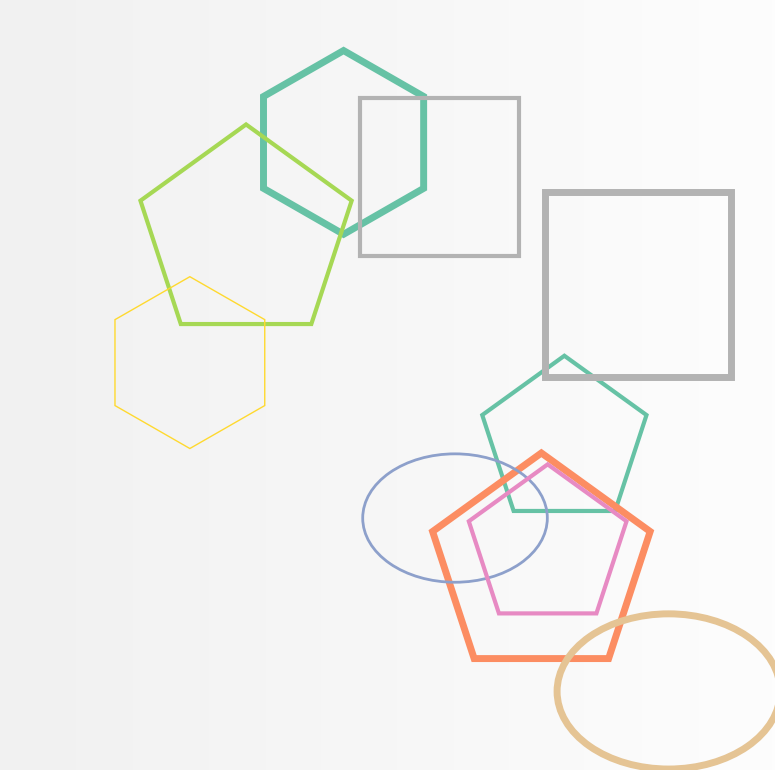[{"shape": "pentagon", "thickness": 1.5, "radius": 0.56, "center": [0.728, 0.427]}, {"shape": "hexagon", "thickness": 2.5, "radius": 0.6, "center": [0.443, 0.815]}, {"shape": "pentagon", "thickness": 2.5, "radius": 0.74, "center": [0.699, 0.264]}, {"shape": "oval", "thickness": 1, "radius": 0.6, "center": [0.587, 0.327]}, {"shape": "pentagon", "thickness": 1.5, "radius": 0.54, "center": [0.707, 0.29]}, {"shape": "pentagon", "thickness": 1.5, "radius": 0.72, "center": [0.318, 0.695]}, {"shape": "hexagon", "thickness": 0.5, "radius": 0.56, "center": [0.245, 0.529]}, {"shape": "oval", "thickness": 2.5, "radius": 0.72, "center": [0.863, 0.102]}, {"shape": "square", "thickness": 1.5, "radius": 0.51, "center": [0.567, 0.77]}, {"shape": "square", "thickness": 2.5, "radius": 0.6, "center": [0.824, 0.631]}]